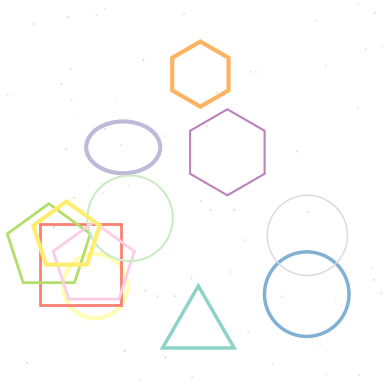[{"shape": "triangle", "thickness": 2.5, "radius": 0.54, "center": [0.515, 0.15]}, {"shape": "circle", "thickness": 3, "radius": 0.42, "center": [0.247, 0.257]}, {"shape": "oval", "thickness": 3, "radius": 0.48, "center": [0.32, 0.617]}, {"shape": "square", "thickness": 2, "radius": 0.53, "center": [0.209, 0.313]}, {"shape": "circle", "thickness": 2.5, "radius": 0.55, "center": [0.797, 0.236]}, {"shape": "hexagon", "thickness": 3, "radius": 0.42, "center": [0.52, 0.808]}, {"shape": "pentagon", "thickness": 2, "radius": 0.57, "center": [0.127, 0.358]}, {"shape": "pentagon", "thickness": 2, "radius": 0.55, "center": [0.244, 0.313]}, {"shape": "circle", "thickness": 1, "radius": 0.52, "center": [0.798, 0.389]}, {"shape": "hexagon", "thickness": 1.5, "radius": 0.56, "center": [0.591, 0.604]}, {"shape": "circle", "thickness": 1.5, "radius": 0.56, "center": [0.338, 0.433]}, {"shape": "pentagon", "thickness": 3, "radius": 0.45, "center": [0.173, 0.386]}]